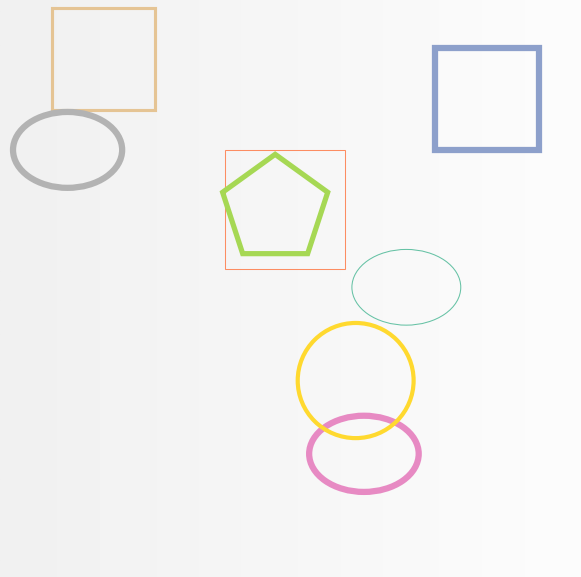[{"shape": "oval", "thickness": 0.5, "radius": 0.47, "center": [0.699, 0.502]}, {"shape": "square", "thickness": 0.5, "radius": 0.52, "center": [0.49, 0.637]}, {"shape": "square", "thickness": 3, "radius": 0.44, "center": [0.838, 0.828]}, {"shape": "oval", "thickness": 3, "radius": 0.47, "center": [0.626, 0.213]}, {"shape": "pentagon", "thickness": 2.5, "radius": 0.48, "center": [0.473, 0.637]}, {"shape": "circle", "thickness": 2, "radius": 0.5, "center": [0.612, 0.34]}, {"shape": "square", "thickness": 1.5, "radius": 0.44, "center": [0.178, 0.897]}, {"shape": "oval", "thickness": 3, "radius": 0.47, "center": [0.116, 0.74]}]